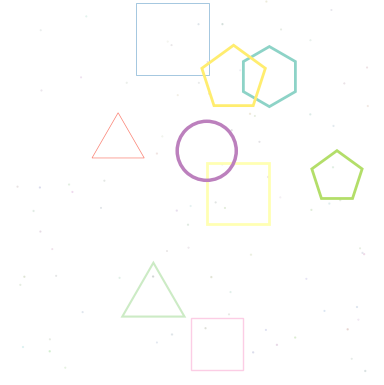[{"shape": "hexagon", "thickness": 2, "radius": 0.39, "center": [0.7, 0.801]}, {"shape": "square", "thickness": 2, "radius": 0.4, "center": [0.619, 0.498]}, {"shape": "triangle", "thickness": 0.5, "radius": 0.39, "center": [0.307, 0.629]}, {"shape": "square", "thickness": 0.5, "radius": 0.47, "center": [0.448, 0.899]}, {"shape": "pentagon", "thickness": 2, "radius": 0.34, "center": [0.875, 0.54]}, {"shape": "square", "thickness": 1, "radius": 0.34, "center": [0.564, 0.107]}, {"shape": "circle", "thickness": 2.5, "radius": 0.38, "center": [0.537, 0.608]}, {"shape": "triangle", "thickness": 1.5, "radius": 0.47, "center": [0.398, 0.224]}, {"shape": "pentagon", "thickness": 2, "radius": 0.43, "center": [0.607, 0.796]}]